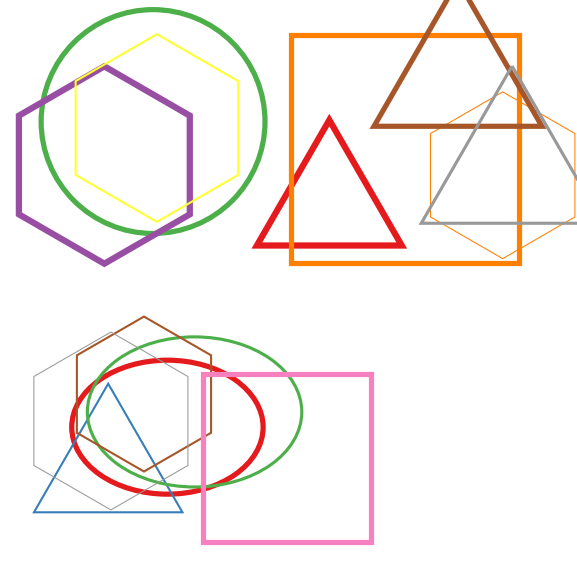[{"shape": "triangle", "thickness": 3, "radius": 0.72, "center": [0.57, 0.646]}, {"shape": "oval", "thickness": 2.5, "radius": 0.83, "center": [0.29, 0.259]}, {"shape": "triangle", "thickness": 1, "radius": 0.74, "center": [0.187, 0.186]}, {"shape": "oval", "thickness": 1.5, "radius": 0.93, "center": [0.337, 0.286]}, {"shape": "circle", "thickness": 2.5, "radius": 0.97, "center": [0.265, 0.789]}, {"shape": "hexagon", "thickness": 3, "radius": 0.85, "center": [0.181, 0.713]}, {"shape": "hexagon", "thickness": 0.5, "radius": 0.72, "center": [0.87, 0.696]}, {"shape": "square", "thickness": 2.5, "radius": 0.98, "center": [0.701, 0.741]}, {"shape": "hexagon", "thickness": 1, "radius": 0.81, "center": [0.272, 0.777]}, {"shape": "hexagon", "thickness": 1, "radius": 0.67, "center": [0.249, 0.317]}, {"shape": "triangle", "thickness": 2.5, "radius": 0.84, "center": [0.793, 0.864]}, {"shape": "square", "thickness": 2.5, "radius": 0.73, "center": [0.497, 0.206]}, {"shape": "triangle", "thickness": 1.5, "radius": 0.91, "center": [0.887, 0.703]}, {"shape": "hexagon", "thickness": 0.5, "radius": 0.77, "center": [0.192, 0.27]}]